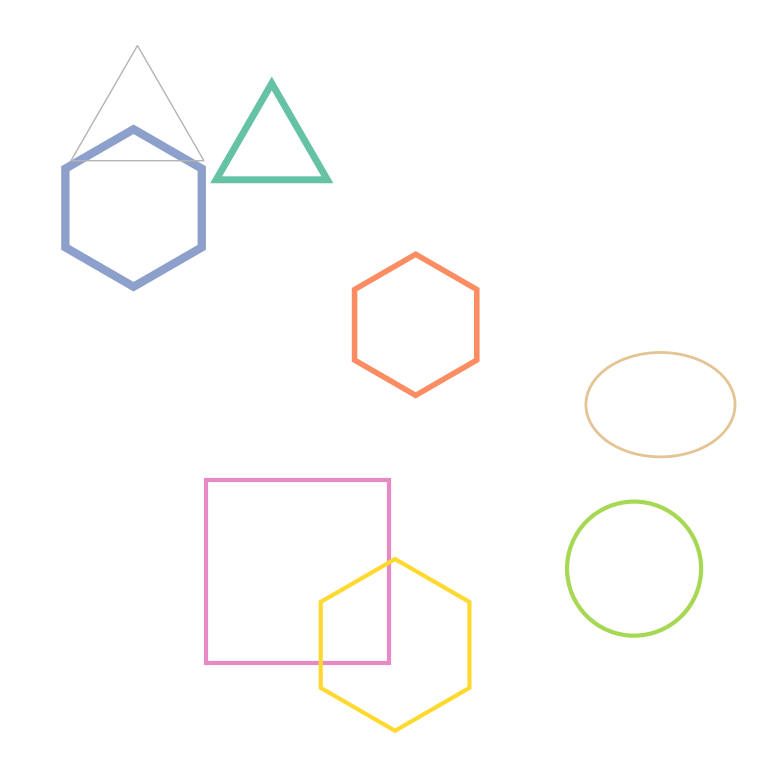[{"shape": "triangle", "thickness": 2.5, "radius": 0.42, "center": [0.353, 0.808]}, {"shape": "hexagon", "thickness": 2, "radius": 0.46, "center": [0.54, 0.578]}, {"shape": "hexagon", "thickness": 3, "radius": 0.51, "center": [0.173, 0.73]}, {"shape": "square", "thickness": 1.5, "radius": 0.6, "center": [0.387, 0.258]}, {"shape": "circle", "thickness": 1.5, "radius": 0.44, "center": [0.823, 0.262]}, {"shape": "hexagon", "thickness": 1.5, "radius": 0.56, "center": [0.513, 0.162]}, {"shape": "oval", "thickness": 1, "radius": 0.48, "center": [0.858, 0.474]}, {"shape": "triangle", "thickness": 0.5, "radius": 0.5, "center": [0.179, 0.841]}]